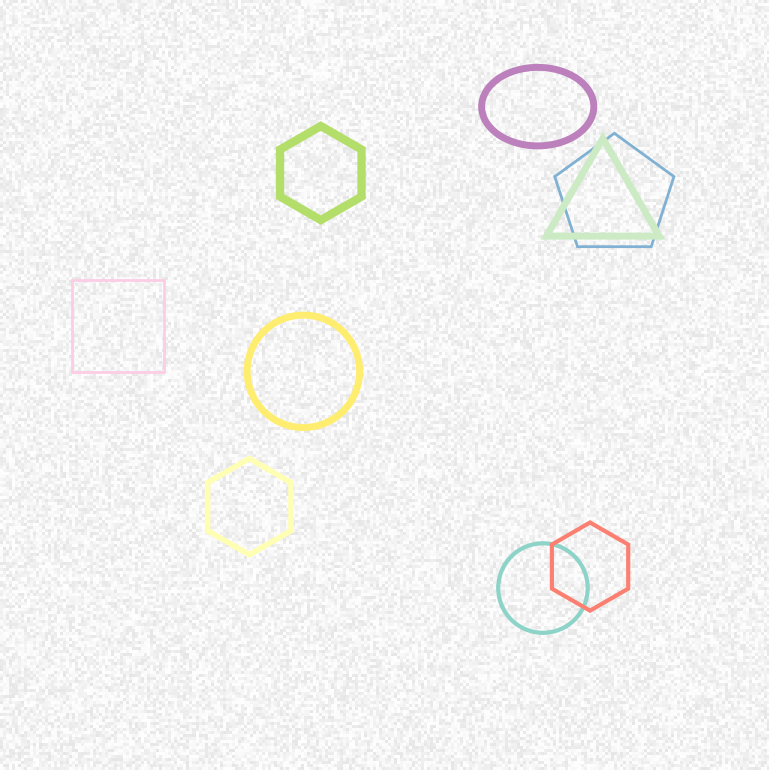[{"shape": "circle", "thickness": 1.5, "radius": 0.29, "center": [0.705, 0.236]}, {"shape": "hexagon", "thickness": 2, "radius": 0.31, "center": [0.324, 0.342]}, {"shape": "hexagon", "thickness": 1.5, "radius": 0.29, "center": [0.766, 0.264]}, {"shape": "pentagon", "thickness": 1, "radius": 0.41, "center": [0.798, 0.745]}, {"shape": "hexagon", "thickness": 3, "radius": 0.31, "center": [0.417, 0.775]}, {"shape": "square", "thickness": 1, "radius": 0.3, "center": [0.154, 0.577]}, {"shape": "oval", "thickness": 2.5, "radius": 0.36, "center": [0.698, 0.862]}, {"shape": "triangle", "thickness": 2.5, "radius": 0.42, "center": [0.783, 0.736]}, {"shape": "circle", "thickness": 2.5, "radius": 0.37, "center": [0.394, 0.518]}]